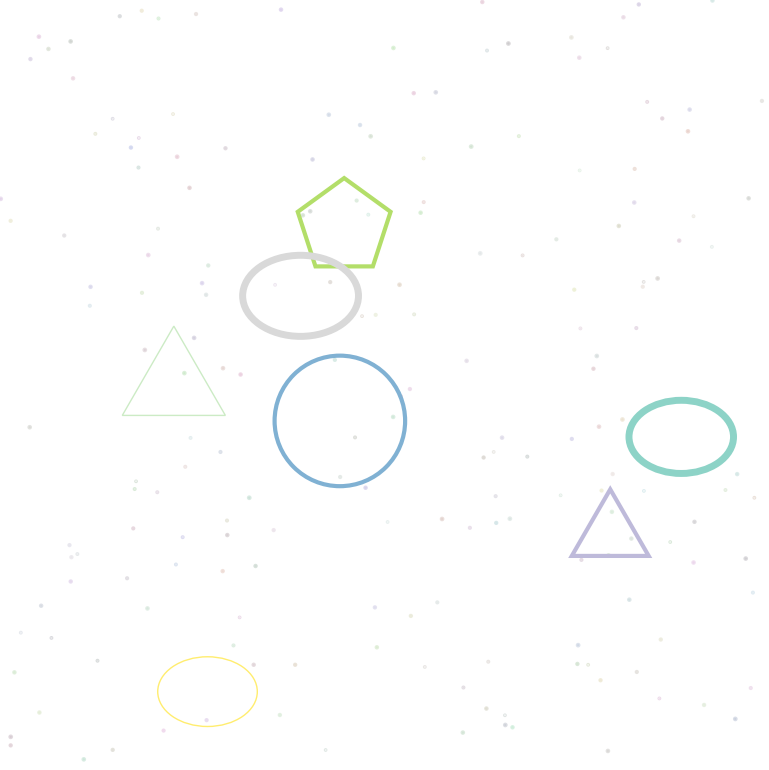[{"shape": "oval", "thickness": 2.5, "radius": 0.34, "center": [0.885, 0.433]}, {"shape": "triangle", "thickness": 1.5, "radius": 0.29, "center": [0.793, 0.307]}, {"shape": "circle", "thickness": 1.5, "radius": 0.42, "center": [0.441, 0.453]}, {"shape": "pentagon", "thickness": 1.5, "radius": 0.32, "center": [0.447, 0.705]}, {"shape": "oval", "thickness": 2.5, "radius": 0.38, "center": [0.39, 0.616]}, {"shape": "triangle", "thickness": 0.5, "radius": 0.39, "center": [0.226, 0.499]}, {"shape": "oval", "thickness": 0.5, "radius": 0.32, "center": [0.269, 0.102]}]